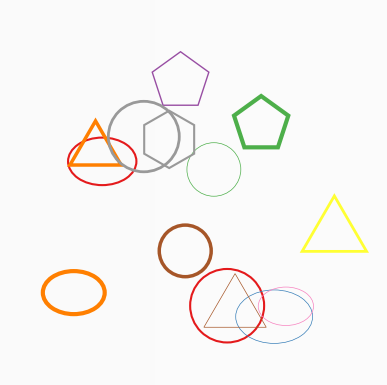[{"shape": "oval", "thickness": 1.5, "radius": 0.44, "center": [0.264, 0.581]}, {"shape": "circle", "thickness": 1.5, "radius": 0.48, "center": [0.586, 0.206]}, {"shape": "oval", "thickness": 0.5, "radius": 0.5, "center": [0.707, 0.177]}, {"shape": "circle", "thickness": 0.5, "radius": 0.35, "center": [0.552, 0.56]}, {"shape": "pentagon", "thickness": 3, "radius": 0.37, "center": [0.674, 0.677]}, {"shape": "pentagon", "thickness": 1, "radius": 0.38, "center": [0.466, 0.789]}, {"shape": "triangle", "thickness": 2.5, "radius": 0.38, "center": [0.247, 0.61]}, {"shape": "oval", "thickness": 3, "radius": 0.4, "center": [0.19, 0.24]}, {"shape": "triangle", "thickness": 2, "radius": 0.48, "center": [0.863, 0.395]}, {"shape": "circle", "thickness": 2.5, "radius": 0.34, "center": [0.478, 0.348]}, {"shape": "triangle", "thickness": 0.5, "radius": 0.46, "center": [0.607, 0.196]}, {"shape": "oval", "thickness": 0.5, "radius": 0.36, "center": [0.738, 0.204]}, {"shape": "hexagon", "thickness": 1.5, "radius": 0.37, "center": [0.437, 0.638]}, {"shape": "circle", "thickness": 2, "radius": 0.46, "center": [0.371, 0.645]}]